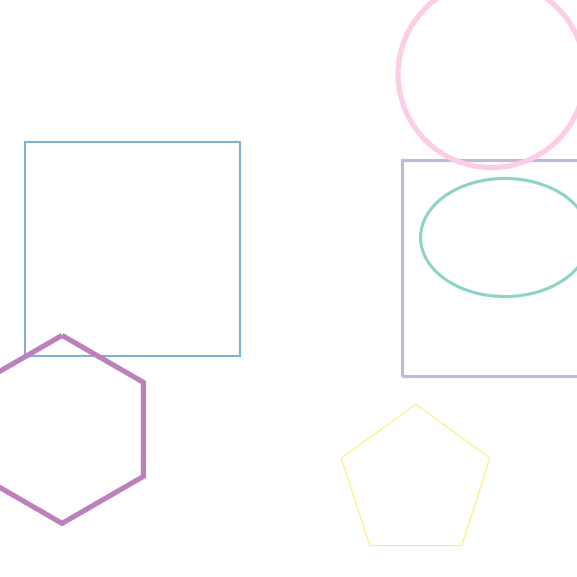[{"shape": "oval", "thickness": 1.5, "radius": 0.73, "center": [0.874, 0.588]}, {"shape": "square", "thickness": 1.5, "radius": 0.93, "center": [0.883, 0.536]}, {"shape": "square", "thickness": 1, "radius": 0.93, "center": [0.229, 0.568]}, {"shape": "circle", "thickness": 2.5, "radius": 0.81, "center": [0.851, 0.871]}, {"shape": "hexagon", "thickness": 2.5, "radius": 0.81, "center": [0.107, 0.256]}, {"shape": "pentagon", "thickness": 0.5, "radius": 0.68, "center": [0.72, 0.164]}]